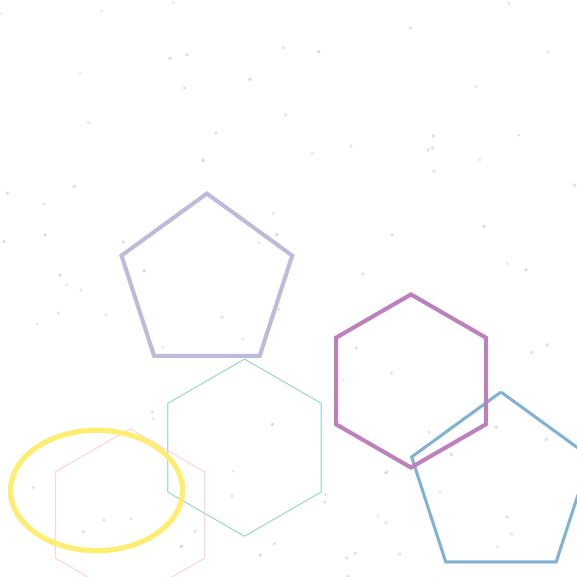[{"shape": "hexagon", "thickness": 0.5, "radius": 0.77, "center": [0.423, 0.224]}, {"shape": "pentagon", "thickness": 2, "radius": 0.78, "center": [0.358, 0.509]}, {"shape": "pentagon", "thickness": 1.5, "radius": 0.81, "center": [0.867, 0.158]}, {"shape": "hexagon", "thickness": 0.5, "radius": 0.75, "center": [0.225, 0.107]}, {"shape": "hexagon", "thickness": 2, "radius": 0.75, "center": [0.712, 0.339]}, {"shape": "oval", "thickness": 2.5, "radius": 0.75, "center": [0.167, 0.15]}]